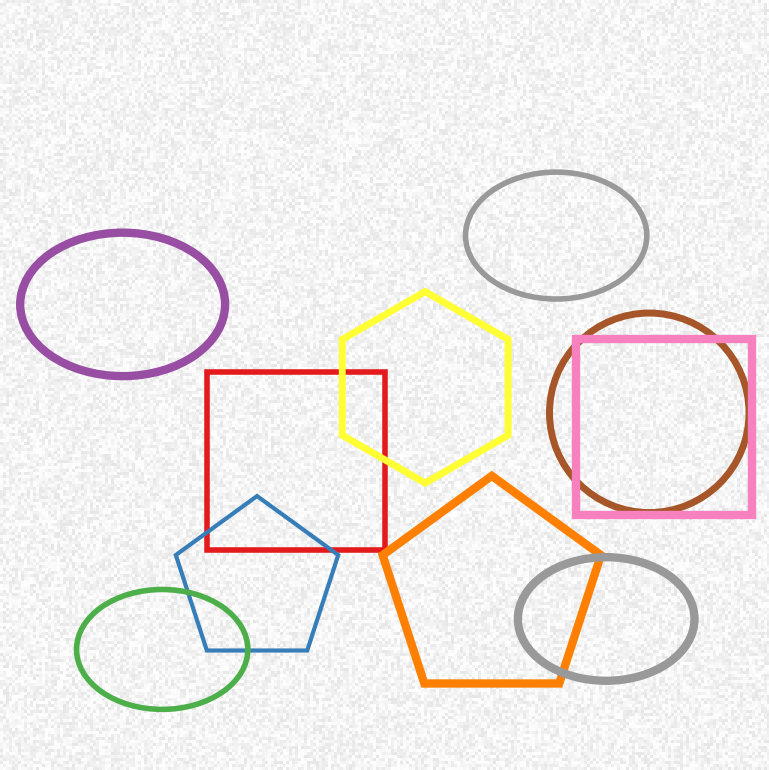[{"shape": "square", "thickness": 2, "radius": 0.58, "center": [0.384, 0.401]}, {"shape": "pentagon", "thickness": 1.5, "radius": 0.55, "center": [0.334, 0.245]}, {"shape": "oval", "thickness": 2, "radius": 0.56, "center": [0.211, 0.157]}, {"shape": "oval", "thickness": 3, "radius": 0.67, "center": [0.159, 0.605]}, {"shape": "pentagon", "thickness": 3, "radius": 0.75, "center": [0.639, 0.233]}, {"shape": "hexagon", "thickness": 2.5, "radius": 0.62, "center": [0.552, 0.497]}, {"shape": "circle", "thickness": 2.5, "radius": 0.65, "center": [0.843, 0.464]}, {"shape": "square", "thickness": 3, "radius": 0.57, "center": [0.862, 0.445]}, {"shape": "oval", "thickness": 2, "radius": 0.59, "center": [0.722, 0.694]}, {"shape": "oval", "thickness": 3, "radius": 0.57, "center": [0.787, 0.196]}]